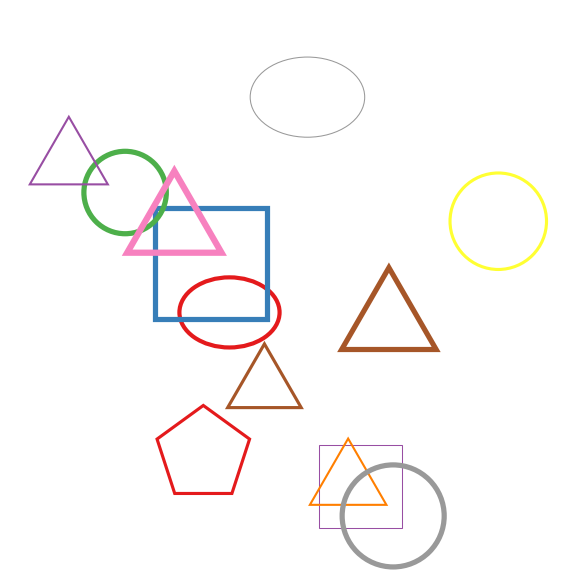[{"shape": "oval", "thickness": 2, "radius": 0.43, "center": [0.397, 0.458]}, {"shape": "pentagon", "thickness": 1.5, "radius": 0.42, "center": [0.352, 0.213]}, {"shape": "square", "thickness": 2.5, "radius": 0.48, "center": [0.365, 0.543]}, {"shape": "circle", "thickness": 2.5, "radius": 0.36, "center": [0.217, 0.666]}, {"shape": "square", "thickness": 0.5, "radius": 0.36, "center": [0.625, 0.157]}, {"shape": "triangle", "thickness": 1, "radius": 0.39, "center": [0.119, 0.719]}, {"shape": "triangle", "thickness": 1, "radius": 0.38, "center": [0.603, 0.163]}, {"shape": "circle", "thickness": 1.5, "radius": 0.42, "center": [0.863, 0.616]}, {"shape": "triangle", "thickness": 1.5, "radius": 0.37, "center": [0.458, 0.33]}, {"shape": "triangle", "thickness": 2.5, "radius": 0.47, "center": [0.673, 0.441]}, {"shape": "triangle", "thickness": 3, "radius": 0.47, "center": [0.302, 0.609]}, {"shape": "circle", "thickness": 2.5, "radius": 0.44, "center": [0.681, 0.106]}, {"shape": "oval", "thickness": 0.5, "radius": 0.5, "center": [0.532, 0.831]}]